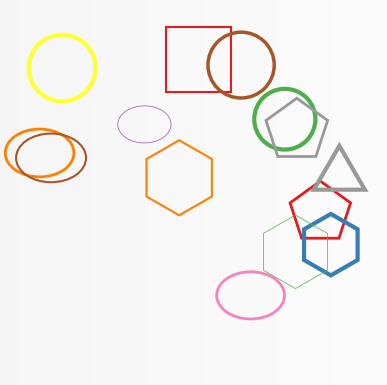[{"shape": "square", "thickness": 1.5, "radius": 0.42, "center": [0.512, 0.845]}, {"shape": "pentagon", "thickness": 2, "radius": 0.41, "center": [0.827, 0.448]}, {"shape": "hexagon", "thickness": 3, "radius": 0.4, "center": [0.854, 0.365]}, {"shape": "hexagon", "thickness": 0.5, "radius": 0.48, "center": [0.762, 0.346]}, {"shape": "circle", "thickness": 3, "radius": 0.39, "center": [0.735, 0.69]}, {"shape": "oval", "thickness": 0.5, "radius": 0.34, "center": [0.373, 0.677]}, {"shape": "oval", "thickness": 2, "radius": 0.44, "center": [0.102, 0.603]}, {"shape": "hexagon", "thickness": 1.5, "radius": 0.49, "center": [0.462, 0.538]}, {"shape": "circle", "thickness": 3, "radius": 0.43, "center": [0.16, 0.823]}, {"shape": "oval", "thickness": 1.5, "radius": 0.45, "center": [0.132, 0.59]}, {"shape": "circle", "thickness": 2.5, "radius": 0.43, "center": [0.622, 0.831]}, {"shape": "oval", "thickness": 2, "radius": 0.44, "center": [0.647, 0.233]}, {"shape": "pentagon", "thickness": 2, "radius": 0.42, "center": [0.766, 0.661]}, {"shape": "triangle", "thickness": 3, "radius": 0.38, "center": [0.876, 0.545]}]